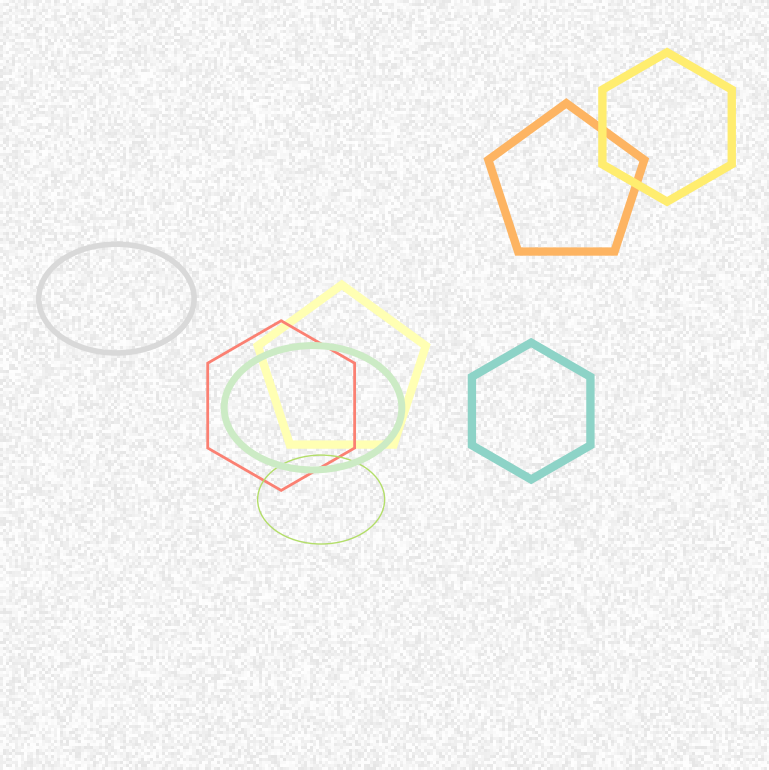[{"shape": "hexagon", "thickness": 3, "radius": 0.44, "center": [0.69, 0.466]}, {"shape": "pentagon", "thickness": 3, "radius": 0.57, "center": [0.444, 0.515]}, {"shape": "hexagon", "thickness": 1, "radius": 0.55, "center": [0.365, 0.473]}, {"shape": "pentagon", "thickness": 3, "radius": 0.53, "center": [0.735, 0.759]}, {"shape": "oval", "thickness": 0.5, "radius": 0.41, "center": [0.417, 0.351]}, {"shape": "oval", "thickness": 2, "radius": 0.5, "center": [0.151, 0.612]}, {"shape": "oval", "thickness": 2.5, "radius": 0.58, "center": [0.406, 0.47]}, {"shape": "hexagon", "thickness": 3, "radius": 0.48, "center": [0.866, 0.835]}]